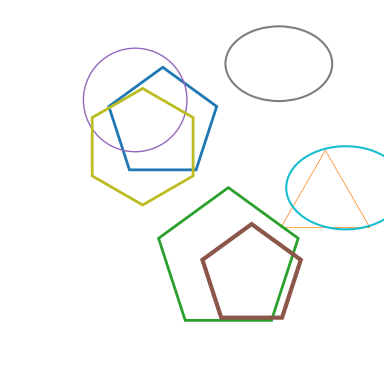[{"shape": "pentagon", "thickness": 2, "radius": 0.74, "center": [0.423, 0.678]}, {"shape": "triangle", "thickness": 0.5, "radius": 0.67, "center": [0.845, 0.476]}, {"shape": "pentagon", "thickness": 2, "radius": 0.95, "center": [0.593, 0.322]}, {"shape": "circle", "thickness": 1, "radius": 0.67, "center": [0.351, 0.74]}, {"shape": "pentagon", "thickness": 3, "radius": 0.67, "center": [0.654, 0.284]}, {"shape": "oval", "thickness": 1.5, "radius": 0.69, "center": [0.724, 0.835]}, {"shape": "hexagon", "thickness": 2, "radius": 0.76, "center": [0.371, 0.619]}, {"shape": "oval", "thickness": 1.5, "radius": 0.77, "center": [0.898, 0.512]}]